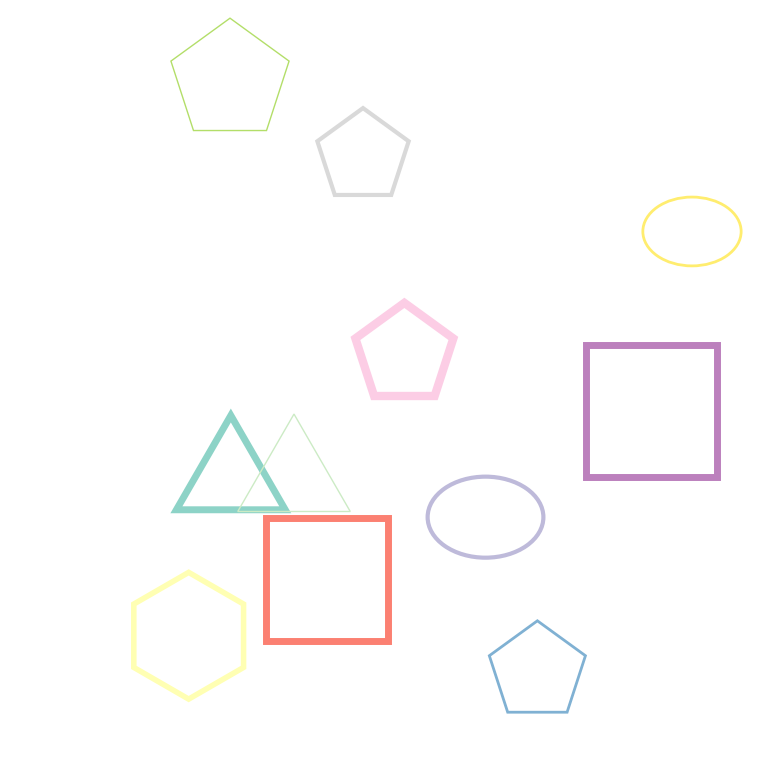[{"shape": "triangle", "thickness": 2.5, "radius": 0.41, "center": [0.3, 0.379]}, {"shape": "hexagon", "thickness": 2, "radius": 0.41, "center": [0.245, 0.174]}, {"shape": "oval", "thickness": 1.5, "radius": 0.38, "center": [0.631, 0.328]}, {"shape": "square", "thickness": 2.5, "radius": 0.4, "center": [0.424, 0.248]}, {"shape": "pentagon", "thickness": 1, "radius": 0.33, "center": [0.698, 0.128]}, {"shape": "pentagon", "thickness": 0.5, "radius": 0.4, "center": [0.299, 0.896]}, {"shape": "pentagon", "thickness": 3, "radius": 0.33, "center": [0.525, 0.54]}, {"shape": "pentagon", "thickness": 1.5, "radius": 0.31, "center": [0.471, 0.797]}, {"shape": "square", "thickness": 2.5, "radius": 0.43, "center": [0.846, 0.466]}, {"shape": "triangle", "thickness": 0.5, "radius": 0.42, "center": [0.382, 0.378]}, {"shape": "oval", "thickness": 1, "radius": 0.32, "center": [0.899, 0.699]}]